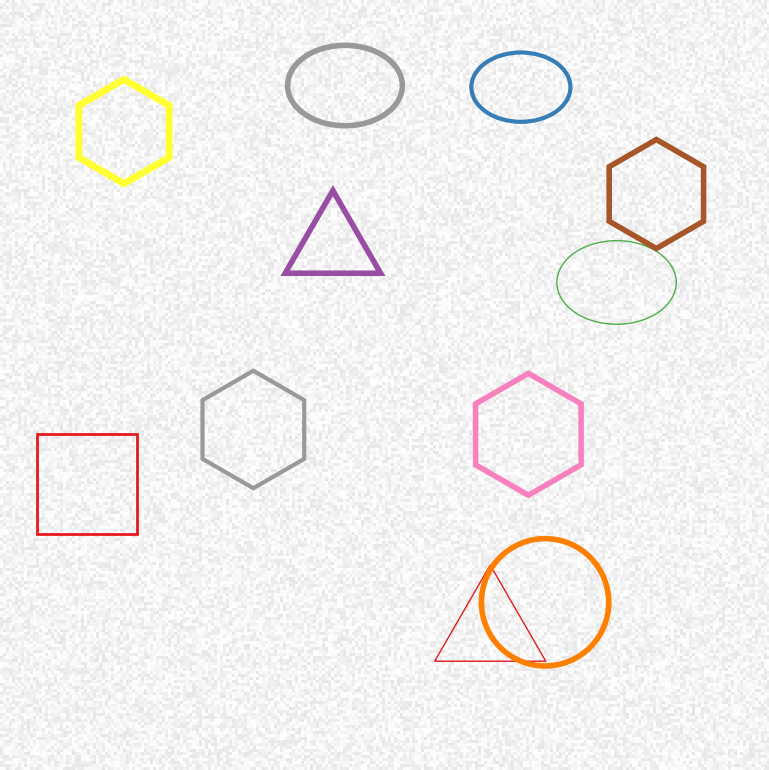[{"shape": "square", "thickness": 1, "radius": 0.32, "center": [0.113, 0.372]}, {"shape": "triangle", "thickness": 0.5, "radius": 0.42, "center": [0.637, 0.183]}, {"shape": "oval", "thickness": 1.5, "radius": 0.32, "center": [0.676, 0.887]}, {"shape": "oval", "thickness": 0.5, "radius": 0.39, "center": [0.801, 0.633]}, {"shape": "triangle", "thickness": 2, "radius": 0.36, "center": [0.432, 0.681]}, {"shape": "circle", "thickness": 2, "radius": 0.41, "center": [0.708, 0.218]}, {"shape": "hexagon", "thickness": 2.5, "radius": 0.34, "center": [0.161, 0.829]}, {"shape": "hexagon", "thickness": 2, "radius": 0.35, "center": [0.852, 0.748]}, {"shape": "hexagon", "thickness": 2, "radius": 0.4, "center": [0.686, 0.436]}, {"shape": "oval", "thickness": 2, "radius": 0.37, "center": [0.448, 0.889]}, {"shape": "hexagon", "thickness": 1.5, "radius": 0.38, "center": [0.329, 0.442]}]